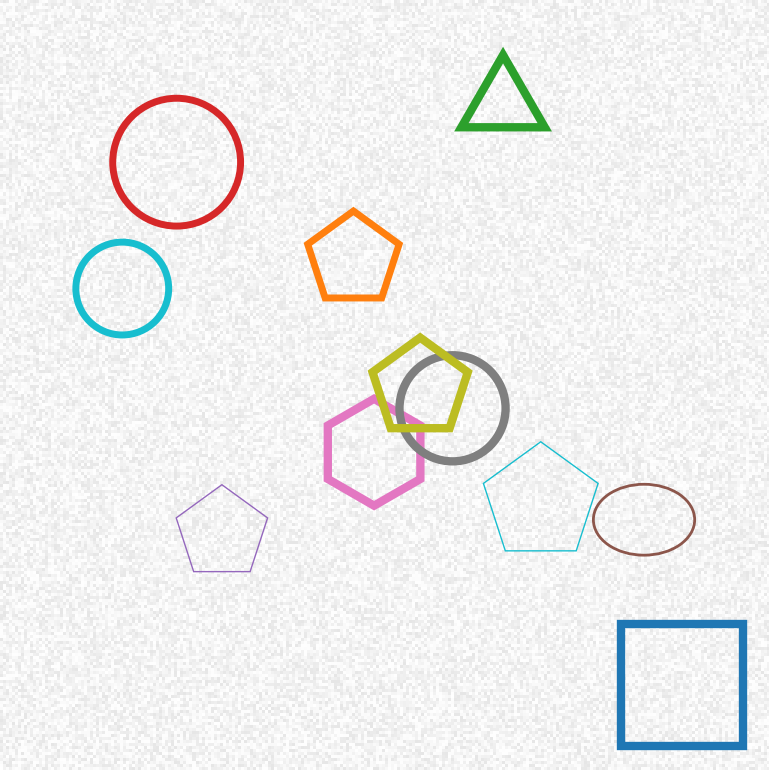[{"shape": "square", "thickness": 3, "radius": 0.4, "center": [0.886, 0.11]}, {"shape": "pentagon", "thickness": 2.5, "radius": 0.31, "center": [0.459, 0.664]}, {"shape": "triangle", "thickness": 3, "radius": 0.31, "center": [0.653, 0.866]}, {"shape": "circle", "thickness": 2.5, "radius": 0.42, "center": [0.229, 0.789]}, {"shape": "pentagon", "thickness": 0.5, "radius": 0.31, "center": [0.288, 0.308]}, {"shape": "oval", "thickness": 1, "radius": 0.33, "center": [0.836, 0.325]}, {"shape": "hexagon", "thickness": 3, "radius": 0.35, "center": [0.486, 0.413]}, {"shape": "circle", "thickness": 3, "radius": 0.34, "center": [0.588, 0.47]}, {"shape": "pentagon", "thickness": 3, "radius": 0.33, "center": [0.546, 0.497]}, {"shape": "circle", "thickness": 2.5, "radius": 0.3, "center": [0.159, 0.625]}, {"shape": "pentagon", "thickness": 0.5, "radius": 0.39, "center": [0.702, 0.348]}]